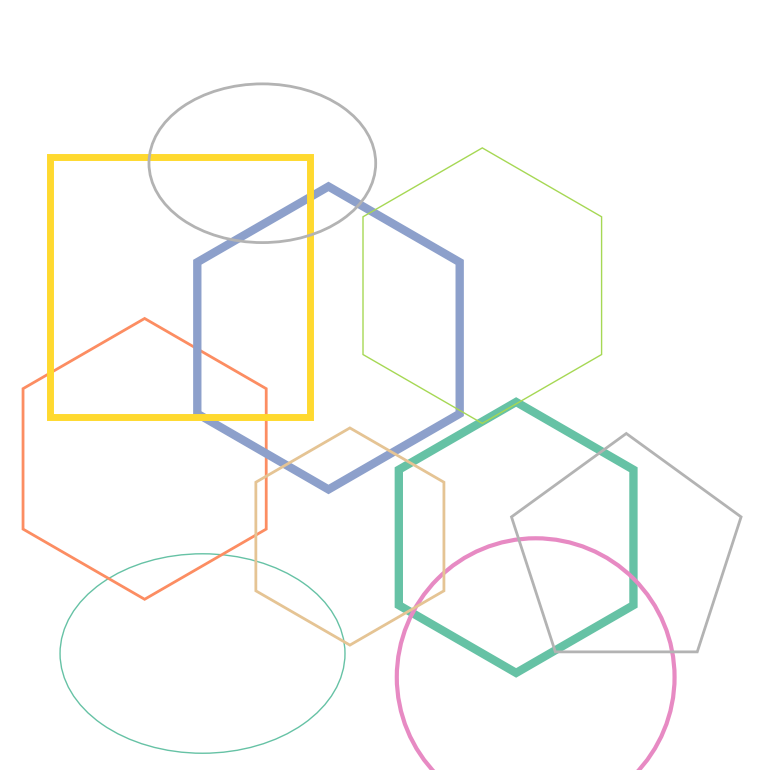[{"shape": "oval", "thickness": 0.5, "radius": 0.93, "center": [0.263, 0.151]}, {"shape": "hexagon", "thickness": 3, "radius": 0.88, "center": [0.67, 0.302]}, {"shape": "hexagon", "thickness": 1, "radius": 0.91, "center": [0.188, 0.404]}, {"shape": "hexagon", "thickness": 3, "radius": 0.98, "center": [0.427, 0.561]}, {"shape": "circle", "thickness": 1.5, "radius": 0.9, "center": [0.696, 0.121]}, {"shape": "hexagon", "thickness": 0.5, "radius": 0.89, "center": [0.626, 0.629]}, {"shape": "square", "thickness": 2.5, "radius": 0.84, "center": [0.234, 0.627]}, {"shape": "hexagon", "thickness": 1, "radius": 0.71, "center": [0.454, 0.303]}, {"shape": "pentagon", "thickness": 1, "radius": 0.78, "center": [0.813, 0.28]}, {"shape": "oval", "thickness": 1, "radius": 0.74, "center": [0.341, 0.788]}]